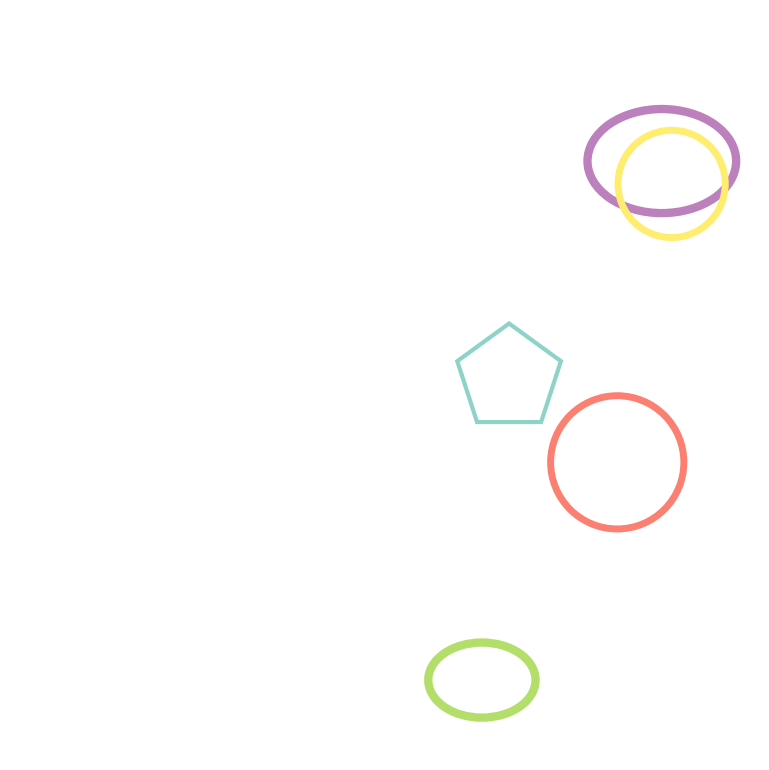[{"shape": "pentagon", "thickness": 1.5, "radius": 0.35, "center": [0.661, 0.509]}, {"shape": "circle", "thickness": 2.5, "radius": 0.43, "center": [0.802, 0.4]}, {"shape": "oval", "thickness": 3, "radius": 0.35, "center": [0.626, 0.117]}, {"shape": "oval", "thickness": 3, "radius": 0.48, "center": [0.86, 0.791]}, {"shape": "circle", "thickness": 2.5, "radius": 0.35, "center": [0.872, 0.761]}]